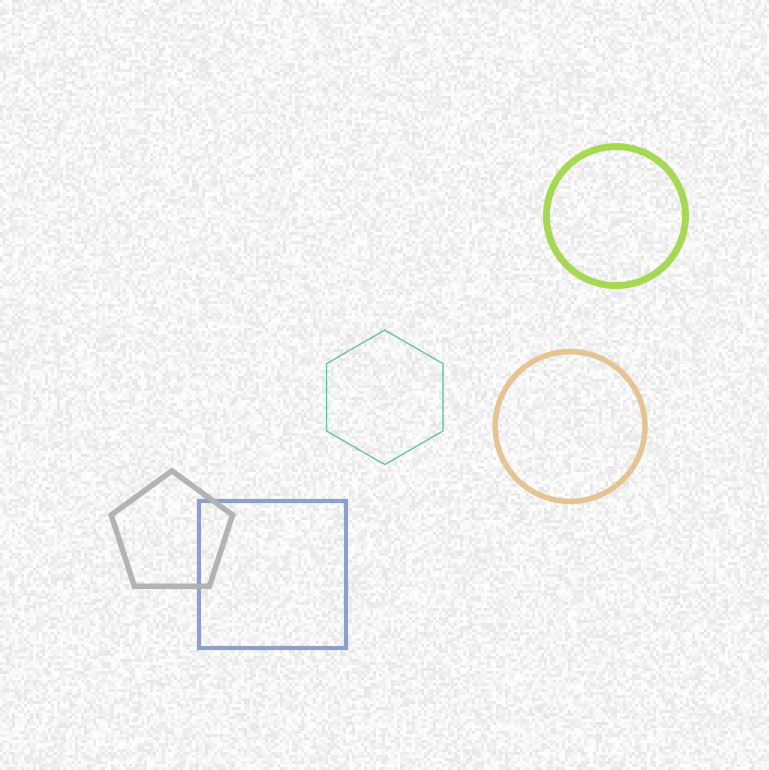[{"shape": "hexagon", "thickness": 0.5, "radius": 0.44, "center": [0.5, 0.484]}, {"shape": "square", "thickness": 1.5, "radius": 0.48, "center": [0.354, 0.254]}, {"shape": "circle", "thickness": 2.5, "radius": 0.45, "center": [0.8, 0.719]}, {"shape": "circle", "thickness": 2, "radius": 0.49, "center": [0.74, 0.446]}, {"shape": "pentagon", "thickness": 2, "radius": 0.41, "center": [0.223, 0.306]}]